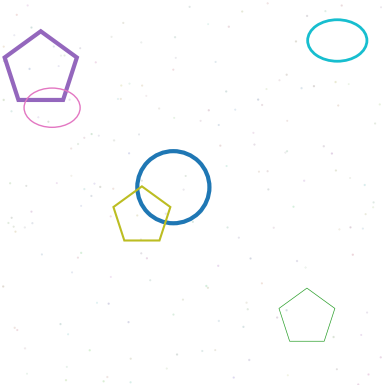[{"shape": "circle", "thickness": 3, "radius": 0.47, "center": [0.45, 0.514]}, {"shape": "pentagon", "thickness": 0.5, "radius": 0.38, "center": [0.797, 0.175]}, {"shape": "pentagon", "thickness": 3, "radius": 0.49, "center": [0.106, 0.82]}, {"shape": "oval", "thickness": 1, "radius": 0.36, "center": [0.135, 0.72]}, {"shape": "pentagon", "thickness": 1.5, "radius": 0.39, "center": [0.369, 0.438]}, {"shape": "oval", "thickness": 2, "radius": 0.38, "center": [0.876, 0.895]}]